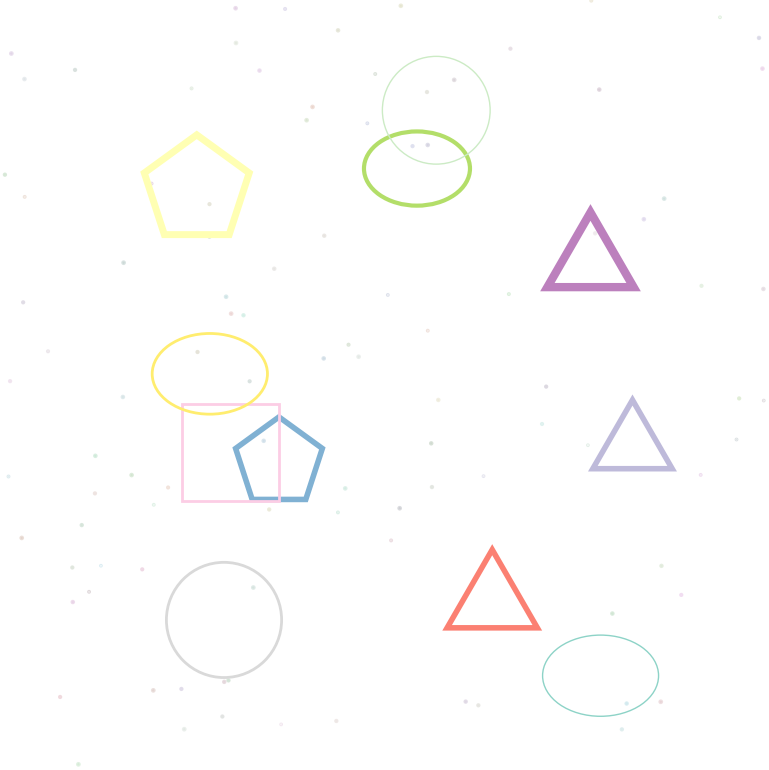[{"shape": "oval", "thickness": 0.5, "radius": 0.38, "center": [0.78, 0.122]}, {"shape": "pentagon", "thickness": 2.5, "radius": 0.36, "center": [0.256, 0.753]}, {"shape": "triangle", "thickness": 2, "radius": 0.3, "center": [0.821, 0.421]}, {"shape": "triangle", "thickness": 2, "radius": 0.34, "center": [0.639, 0.218]}, {"shape": "pentagon", "thickness": 2, "radius": 0.3, "center": [0.362, 0.399]}, {"shape": "oval", "thickness": 1.5, "radius": 0.34, "center": [0.542, 0.781]}, {"shape": "square", "thickness": 1, "radius": 0.31, "center": [0.299, 0.413]}, {"shape": "circle", "thickness": 1, "radius": 0.37, "center": [0.291, 0.195]}, {"shape": "triangle", "thickness": 3, "radius": 0.32, "center": [0.767, 0.659]}, {"shape": "circle", "thickness": 0.5, "radius": 0.35, "center": [0.567, 0.857]}, {"shape": "oval", "thickness": 1, "radius": 0.37, "center": [0.272, 0.515]}]